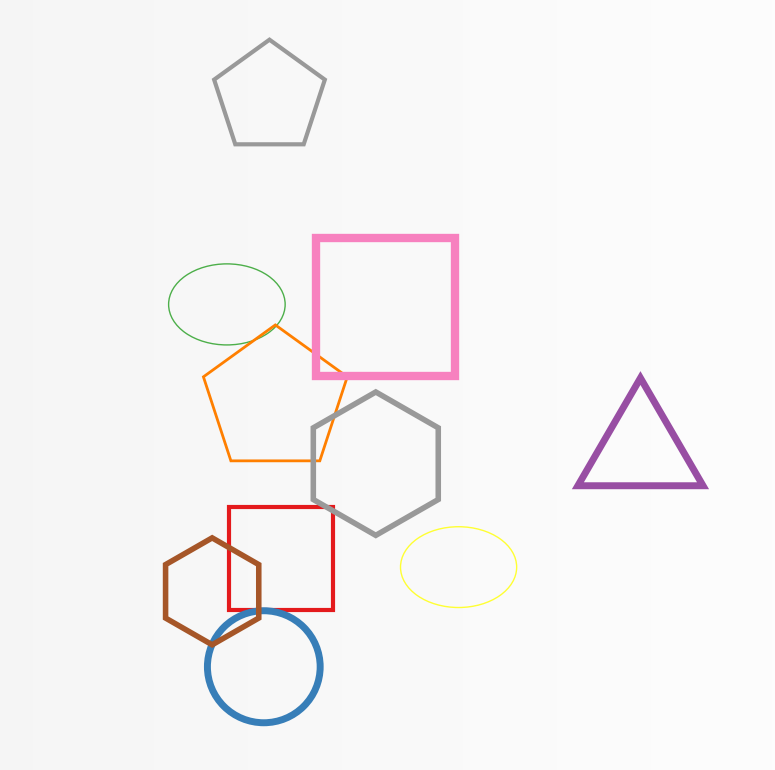[{"shape": "square", "thickness": 1.5, "radius": 0.34, "center": [0.363, 0.275]}, {"shape": "circle", "thickness": 2.5, "radius": 0.36, "center": [0.34, 0.134]}, {"shape": "oval", "thickness": 0.5, "radius": 0.38, "center": [0.293, 0.605]}, {"shape": "triangle", "thickness": 2.5, "radius": 0.47, "center": [0.826, 0.416]}, {"shape": "pentagon", "thickness": 1, "radius": 0.49, "center": [0.355, 0.48]}, {"shape": "oval", "thickness": 0.5, "radius": 0.37, "center": [0.592, 0.263]}, {"shape": "hexagon", "thickness": 2, "radius": 0.35, "center": [0.274, 0.232]}, {"shape": "square", "thickness": 3, "radius": 0.45, "center": [0.498, 0.601]}, {"shape": "pentagon", "thickness": 1.5, "radius": 0.38, "center": [0.348, 0.873]}, {"shape": "hexagon", "thickness": 2, "radius": 0.47, "center": [0.485, 0.398]}]